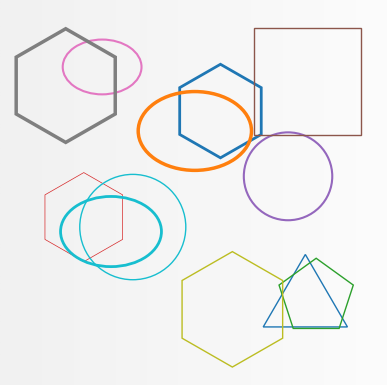[{"shape": "triangle", "thickness": 1, "radius": 0.63, "center": [0.788, 0.214]}, {"shape": "hexagon", "thickness": 2, "radius": 0.61, "center": [0.569, 0.712]}, {"shape": "oval", "thickness": 2.5, "radius": 0.73, "center": [0.503, 0.66]}, {"shape": "pentagon", "thickness": 1, "radius": 0.5, "center": [0.816, 0.228]}, {"shape": "hexagon", "thickness": 0.5, "radius": 0.58, "center": [0.216, 0.436]}, {"shape": "circle", "thickness": 1.5, "radius": 0.57, "center": [0.743, 0.542]}, {"shape": "square", "thickness": 1, "radius": 0.69, "center": [0.793, 0.788]}, {"shape": "oval", "thickness": 1.5, "radius": 0.51, "center": [0.264, 0.826]}, {"shape": "hexagon", "thickness": 2.5, "radius": 0.74, "center": [0.17, 0.778]}, {"shape": "hexagon", "thickness": 1, "radius": 0.75, "center": [0.6, 0.197]}, {"shape": "circle", "thickness": 1, "radius": 0.68, "center": [0.343, 0.41]}, {"shape": "oval", "thickness": 2, "radius": 0.65, "center": [0.286, 0.399]}]